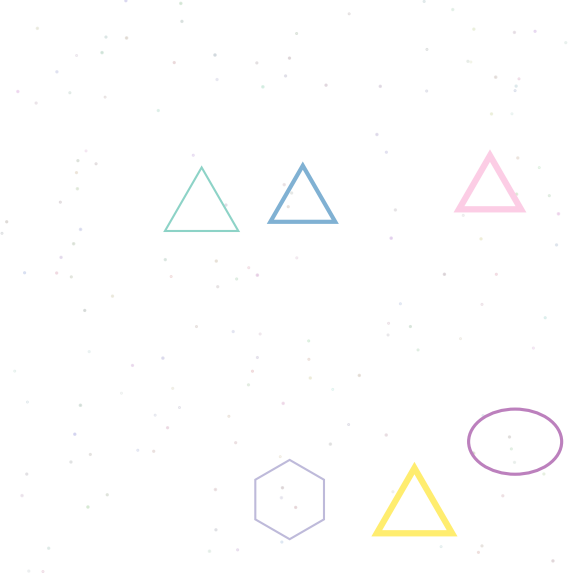[{"shape": "triangle", "thickness": 1, "radius": 0.37, "center": [0.349, 0.636]}, {"shape": "hexagon", "thickness": 1, "radius": 0.34, "center": [0.502, 0.134]}, {"shape": "triangle", "thickness": 2, "radius": 0.32, "center": [0.524, 0.647]}, {"shape": "triangle", "thickness": 3, "radius": 0.31, "center": [0.848, 0.668]}, {"shape": "oval", "thickness": 1.5, "radius": 0.4, "center": [0.892, 0.234]}, {"shape": "triangle", "thickness": 3, "radius": 0.38, "center": [0.718, 0.113]}]